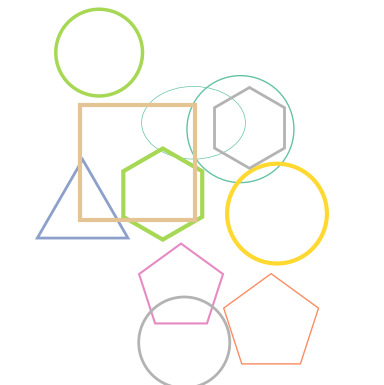[{"shape": "circle", "thickness": 1, "radius": 0.69, "center": [0.625, 0.665]}, {"shape": "oval", "thickness": 0.5, "radius": 0.67, "center": [0.503, 0.681]}, {"shape": "pentagon", "thickness": 1, "radius": 0.65, "center": [0.704, 0.16]}, {"shape": "triangle", "thickness": 2, "radius": 0.68, "center": [0.215, 0.45]}, {"shape": "pentagon", "thickness": 1.5, "radius": 0.57, "center": [0.47, 0.253]}, {"shape": "circle", "thickness": 2.5, "radius": 0.56, "center": [0.258, 0.863]}, {"shape": "hexagon", "thickness": 3, "radius": 0.59, "center": [0.423, 0.496]}, {"shape": "circle", "thickness": 3, "radius": 0.65, "center": [0.719, 0.445]}, {"shape": "square", "thickness": 3, "radius": 0.75, "center": [0.358, 0.579]}, {"shape": "circle", "thickness": 2, "radius": 0.59, "center": [0.479, 0.11]}, {"shape": "hexagon", "thickness": 2, "radius": 0.52, "center": [0.648, 0.668]}]